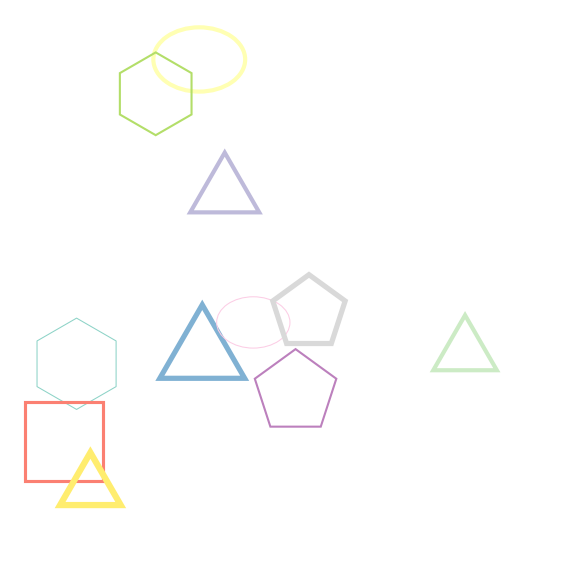[{"shape": "hexagon", "thickness": 0.5, "radius": 0.4, "center": [0.133, 0.369]}, {"shape": "oval", "thickness": 2, "radius": 0.4, "center": [0.345, 0.896]}, {"shape": "triangle", "thickness": 2, "radius": 0.34, "center": [0.389, 0.666]}, {"shape": "square", "thickness": 1.5, "radius": 0.34, "center": [0.111, 0.235]}, {"shape": "triangle", "thickness": 2.5, "radius": 0.42, "center": [0.35, 0.386]}, {"shape": "hexagon", "thickness": 1, "radius": 0.36, "center": [0.27, 0.837]}, {"shape": "oval", "thickness": 0.5, "radius": 0.32, "center": [0.439, 0.441]}, {"shape": "pentagon", "thickness": 2.5, "radius": 0.33, "center": [0.535, 0.458]}, {"shape": "pentagon", "thickness": 1, "radius": 0.37, "center": [0.512, 0.32]}, {"shape": "triangle", "thickness": 2, "radius": 0.32, "center": [0.805, 0.39]}, {"shape": "triangle", "thickness": 3, "radius": 0.3, "center": [0.157, 0.155]}]